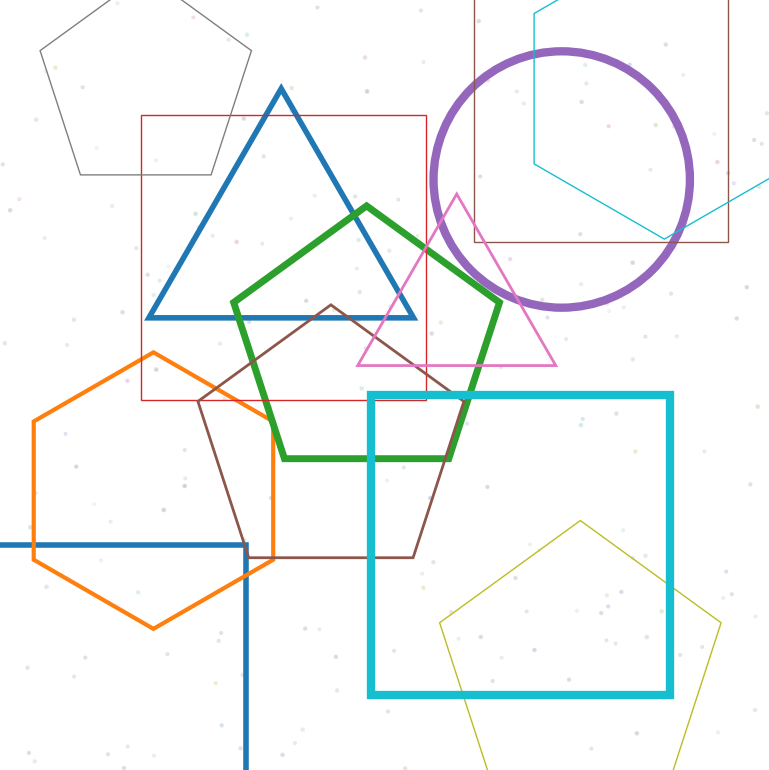[{"shape": "square", "thickness": 2, "radius": 0.87, "center": [0.145, 0.117]}, {"shape": "triangle", "thickness": 2, "radius": 0.99, "center": [0.365, 0.686]}, {"shape": "hexagon", "thickness": 1.5, "radius": 0.9, "center": [0.199, 0.363]}, {"shape": "pentagon", "thickness": 2.5, "radius": 0.91, "center": [0.476, 0.551]}, {"shape": "square", "thickness": 0.5, "radius": 0.92, "center": [0.369, 0.665]}, {"shape": "circle", "thickness": 3, "radius": 0.83, "center": [0.73, 0.767]}, {"shape": "square", "thickness": 0.5, "radius": 0.82, "center": [0.78, 0.851]}, {"shape": "pentagon", "thickness": 1, "radius": 0.91, "center": [0.43, 0.423]}, {"shape": "triangle", "thickness": 1, "radius": 0.74, "center": [0.593, 0.6]}, {"shape": "pentagon", "thickness": 0.5, "radius": 0.72, "center": [0.189, 0.89]}, {"shape": "pentagon", "thickness": 0.5, "radius": 0.96, "center": [0.754, 0.132]}, {"shape": "square", "thickness": 3, "radius": 0.97, "center": [0.676, 0.292]}, {"shape": "hexagon", "thickness": 0.5, "radius": 0.98, "center": [0.863, 0.885]}]